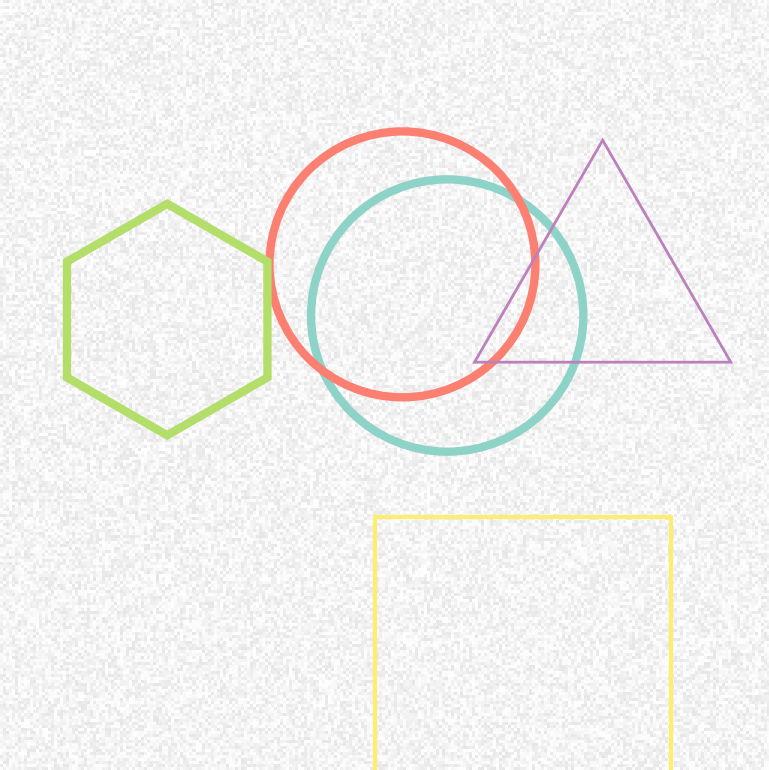[{"shape": "circle", "thickness": 3, "radius": 0.88, "center": [0.581, 0.59]}, {"shape": "circle", "thickness": 3, "radius": 0.86, "center": [0.523, 0.657]}, {"shape": "hexagon", "thickness": 3, "radius": 0.75, "center": [0.217, 0.585]}, {"shape": "triangle", "thickness": 1, "radius": 0.96, "center": [0.783, 0.626]}, {"shape": "square", "thickness": 1.5, "radius": 0.96, "center": [0.68, 0.137]}]